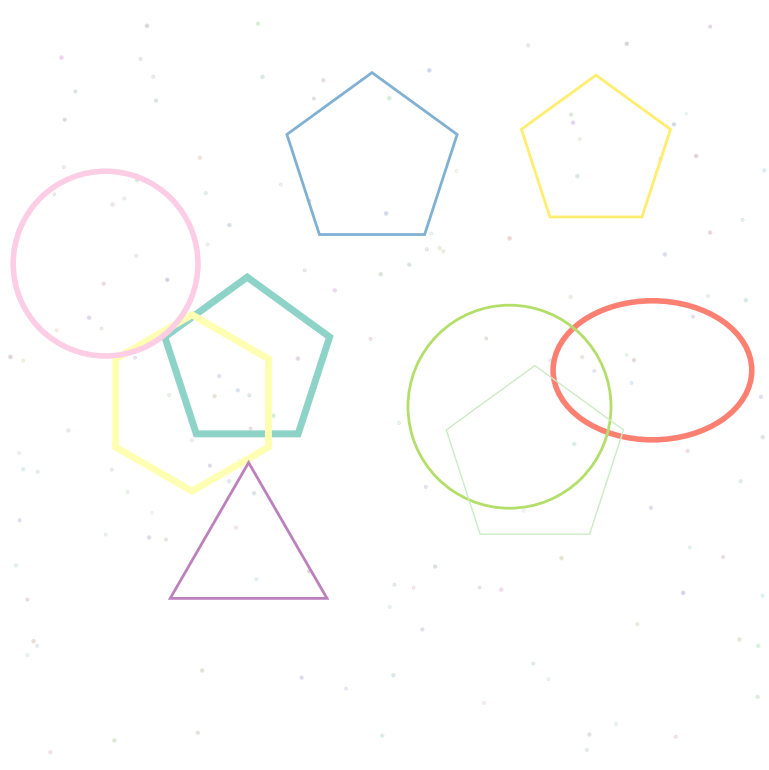[{"shape": "pentagon", "thickness": 2.5, "radius": 0.56, "center": [0.321, 0.528]}, {"shape": "hexagon", "thickness": 2.5, "radius": 0.57, "center": [0.249, 0.477]}, {"shape": "oval", "thickness": 2, "radius": 0.65, "center": [0.847, 0.519]}, {"shape": "pentagon", "thickness": 1, "radius": 0.58, "center": [0.483, 0.789]}, {"shape": "circle", "thickness": 1, "radius": 0.66, "center": [0.662, 0.472]}, {"shape": "circle", "thickness": 2, "radius": 0.6, "center": [0.137, 0.658]}, {"shape": "triangle", "thickness": 1, "radius": 0.59, "center": [0.323, 0.282]}, {"shape": "pentagon", "thickness": 0.5, "radius": 0.6, "center": [0.695, 0.404]}, {"shape": "pentagon", "thickness": 1, "radius": 0.51, "center": [0.774, 0.801]}]